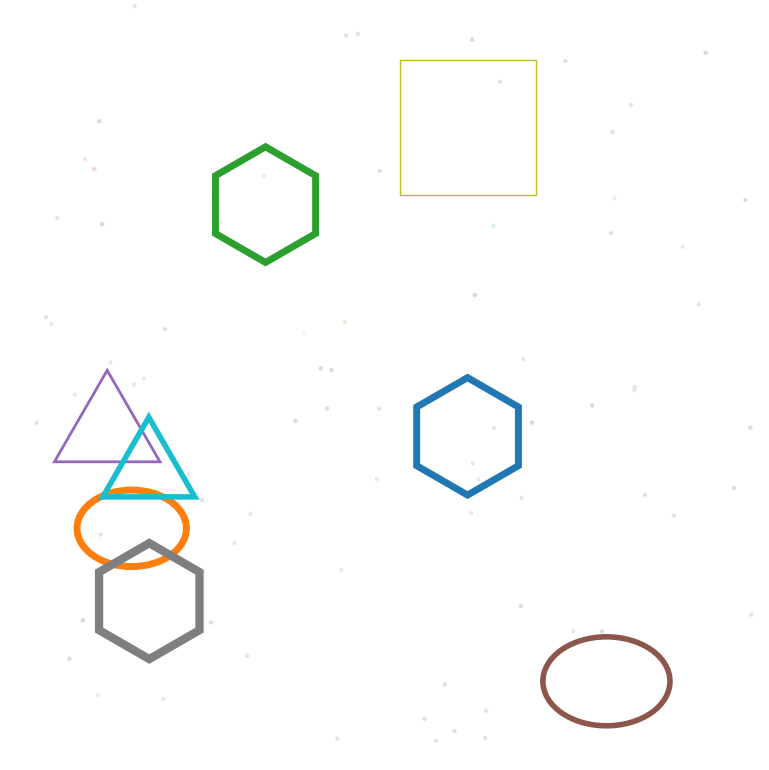[{"shape": "hexagon", "thickness": 2.5, "radius": 0.38, "center": [0.607, 0.433]}, {"shape": "oval", "thickness": 2.5, "radius": 0.36, "center": [0.171, 0.314]}, {"shape": "hexagon", "thickness": 2.5, "radius": 0.38, "center": [0.345, 0.734]}, {"shape": "triangle", "thickness": 1, "radius": 0.4, "center": [0.139, 0.44]}, {"shape": "oval", "thickness": 2, "radius": 0.41, "center": [0.788, 0.115]}, {"shape": "hexagon", "thickness": 3, "radius": 0.38, "center": [0.194, 0.219]}, {"shape": "square", "thickness": 0.5, "radius": 0.44, "center": [0.608, 0.834]}, {"shape": "triangle", "thickness": 2, "radius": 0.34, "center": [0.193, 0.389]}]